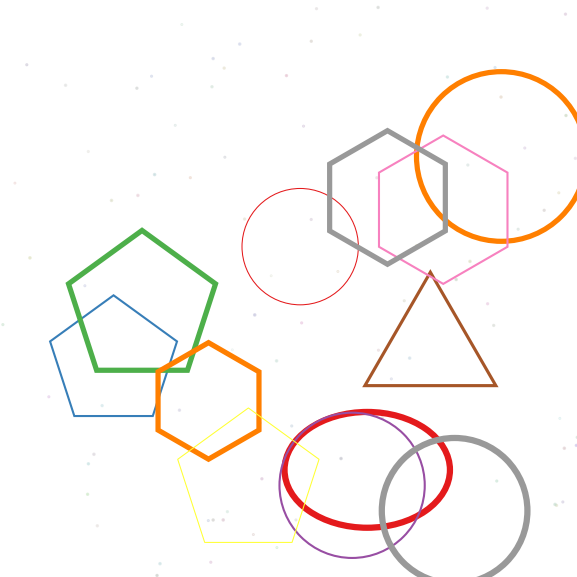[{"shape": "oval", "thickness": 3, "radius": 0.72, "center": [0.636, 0.186]}, {"shape": "circle", "thickness": 0.5, "radius": 0.5, "center": [0.52, 0.572]}, {"shape": "pentagon", "thickness": 1, "radius": 0.58, "center": [0.197, 0.372]}, {"shape": "pentagon", "thickness": 2.5, "radius": 0.67, "center": [0.246, 0.466]}, {"shape": "circle", "thickness": 1, "radius": 0.63, "center": [0.61, 0.159]}, {"shape": "hexagon", "thickness": 2.5, "radius": 0.5, "center": [0.361, 0.305]}, {"shape": "circle", "thickness": 2.5, "radius": 0.73, "center": [0.868, 0.728]}, {"shape": "pentagon", "thickness": 0.5, "radius": 0.64, "center": [0.43, 0.164]}, {"shape": "triangle", "thickness": 1.5, "radius": 0.65, "center": [0.745, 0.397]}, {"shape": "hexagon", "thickness": 1, "radius": 0.64, "center": [0.768, 0.636]}, {"shape": "hexagon", "thickness": 2.5, "radius": 0.58, "center": [0.671, 0.657]}, {"shape": "circle", "thickness": 3, "radius": 0.63, "center": [0.787, 0.115]}]